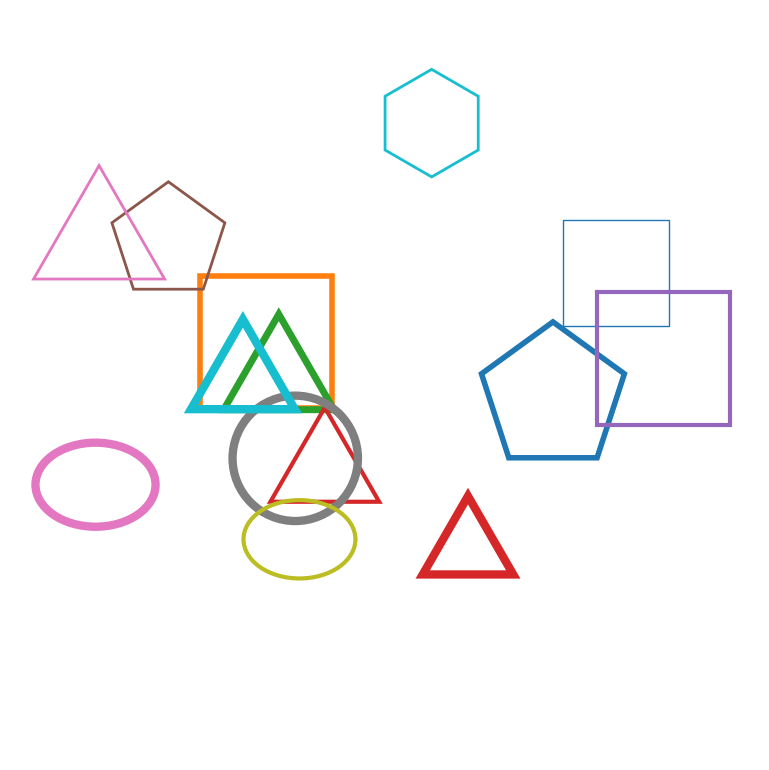[{"shape": "square", "thickness": 0.5, "radius": 0.35, "center": [0.8, 0.645]}, {"shape": "pentagon", "thickness": 2, "radius": 0.49, "center": [0.718, 0.484]}, {"shape": "square", "thickness": 2, "radius": 0.43, "center": [0.346, 0.556]}, {"shape": "triangle", "thickness": 2.5, "radius": 0.41, "center": [0.362, 0.509]}, {"shape": "triangle", "thickness": 1.5, "radius": 0.41, "center": [0.422, 0.389]}, {"shape": "triangle", "thickness": 3, "radius": 0.34, "center": [0.608, 0.288]}, {"shape": "square", "thickness": 1.5, "radius": 0.43, "center": [0.861, 0.535]}, {"shape": "pentagon", "thickness": 1, "radius": 0.39, "center": [0.219, 0.687]}, {"shape": "oval", "thickness": 3, "radius": 0.39, "center": [0.124, 0.371]}, {"shape": "triangle", "thickness": 1, "radius": 0.49, "center": [0.129, 0.687]}, {"shape": "circle", "thickness": 3, "radius": 0.41, "center": [0.383, 0.405]}, {"shape": "oval", "thickness": 1.5, "radius": 0.36, "center": [0.389, 0.3]}, {"shape": "hexagon", "thickness": 1, "radius": 0.35, "center": [0.561, 0.84]}, {"shape": "triangle", "thickness": 3, "radius": 0.39, "center": [0.315, 0.508]}]